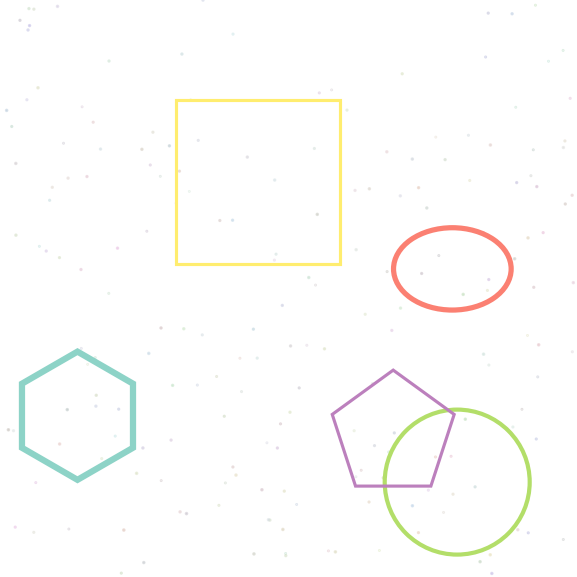[{"shape": "hexagon", "thickness": 3, "radius": 0.55, "center": [0.134, 0.279]}, {"shape": "oval", "thickness": 2.5, "radius": 0.51, "center": [0.783, 0.534]}, {"shape": "circle", "thickness": 2, "radius": 0.63, "center": [0.792, 0.164]}, {"shape": "pentagon", "thickness": 1.5, "radius": 0.55, "center": [0.681, 0.247]}, {"shape": "square", "thickness": 1.5, "radius": 0.71, "center": [0.447, 0.684]}]